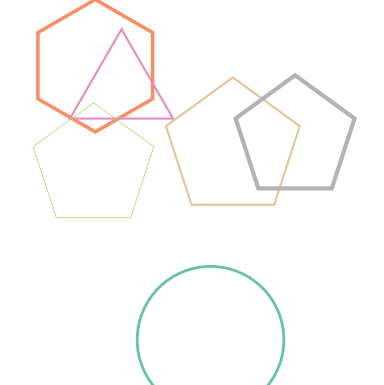[{"shape": "circle", "thickness": 2, "radius": 0.95, "center": [0.547, 0.118]}, {"shape": "hexagon", "thickness": 2.5, "radius": 0.86, "center": [0.247, 0.829]}, {"shape": "triangle", "thickness": 1.5, "radius": 0.77, "center": [0.316, 0.769]}, {"shape": "pentagon", "thickness": 0.5, "radius": 0.82, "center": [0.243, 0.568]}, {"shape": "pentagon", "thickness": 1.5, "radius": 0.91, "center": [0.605, 0.616]}, {"shape": "pentagon", "thickness": 3, "radius": 0.81, "center": [0.766, 0.642]}]